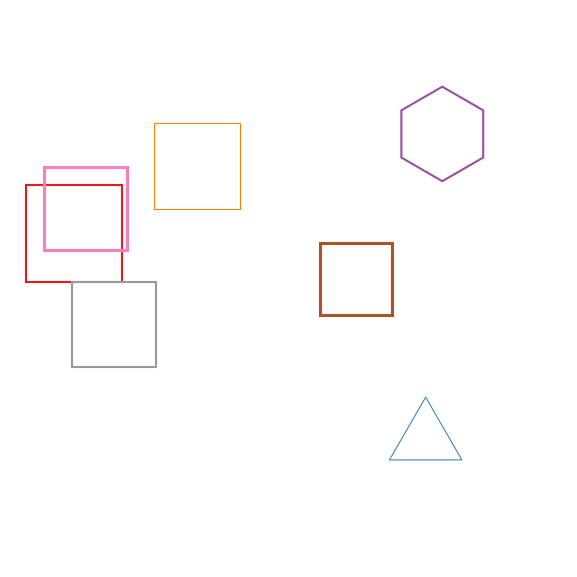[{"shape": "square", "thickness": 1, "radius": 0.42, "center": [0.128, 0.595]}, {"shape": "triangle", "thickness": 0.5, "radius": 0.36, "center": [0.737, 0.239]}, {"shape": "hexagon", "thickness": 1, "radius": 0.41, "center": [0.766, 0.767]}, {"shape": "square", "thickness": 0.5, "radius": 0.37, "center": [0.341, 0.713]}, {"shape": "square", "thickness": 1.5, "radius": 0.31, "center": [0.616, 0.516]}, {"shape": "square", "thickness": 1.5, "radius": 0.36, "center": [0.148, 0.639]}, {"shape": "square", "thickness": 1, "radius": 0.37, "center": [0.197, 0.437]}]